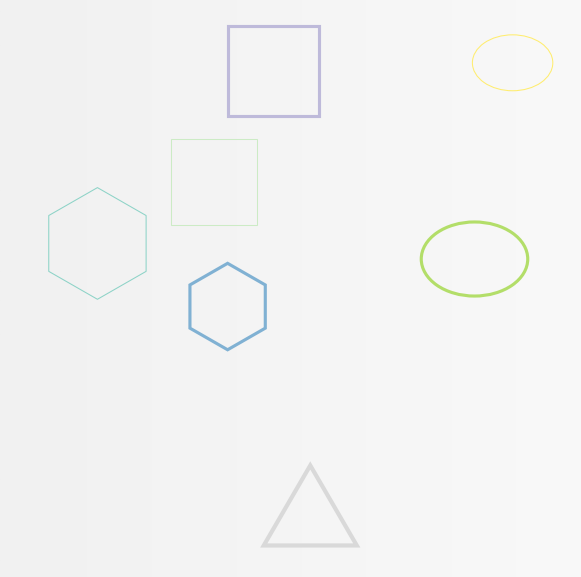[{"shape": "hexagon", "thickness": 0.5, "radius": 0.48, "center": [0.168, 0.578]}, {"shape": "square", "thickness": 1.5, "radius": 0.39, "center": [0.47, 0.876]}, {"shape": "hexagon", "thickness": 1.5, "radius": 0.37, "center": [0.392, 0.468]}, {"shape": "oval", "thickness": 1.5, "radius": 0.46, "center": [0.816, 0.551]}, {"shape": "triangle", "thickness": 2, "radius": 0.46, "center": [0.534, 0.101]}, {"shape": "square", "thickness": 0.5, "radius": 0.37, "center": [0.369, 0.684]}, {"shape": "oval", "thickness": 0.5, "radius": 0.35, "center": [0.882, 0.89]}]